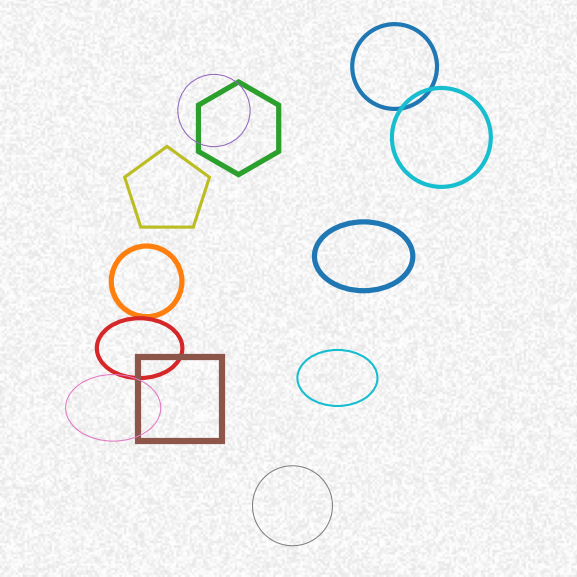[{"shape": "oval", "thickness": 2.5, "radius": 0.43, "center": [0.63, 0.555]}, {"shape": "circle", "thickness": 2, "radius": 0.37, "center": [0.683, 0.884]}, {"shape": "circle", "thickness": 2.5, "radius": 0.31, "center": [0.254, 0.512]}, {"shape": "hexagon", "thickness": 2.5, "radius": 0.4, "center": [0.413, 0.777]}, {"shape": "oval", "thickness": 2, "radius": 0.37, "center": [0.242, 0.396]}, {"shape": "circle", "thickness": 0.5, "radius": 0.31, "center": [0.37, 0.808]}, {"shape": "square", "thickness": 3, "radius": 0.36, "center": [0.312, 0.308]}, {"shape": "oval", "thickness": 0.5, "radius": 0.41, "center": [0.196, 0.293]}, {"shape": "circle", "thickness": 0.5, "radius": 0.35, "center": [0.506, 0.123]}, {"shape": "pentagon", "thickness": 1.5, "radius": 0.39, "center": [0.289, 0.668]}, {"shape": "oval", "thickness": 1, "radius": 0.35, "center": [0.584, 0.345]}, {"shape": "circle", "thickness": 2, "radius": 0.43, "center": [0.764, 0.761]}]